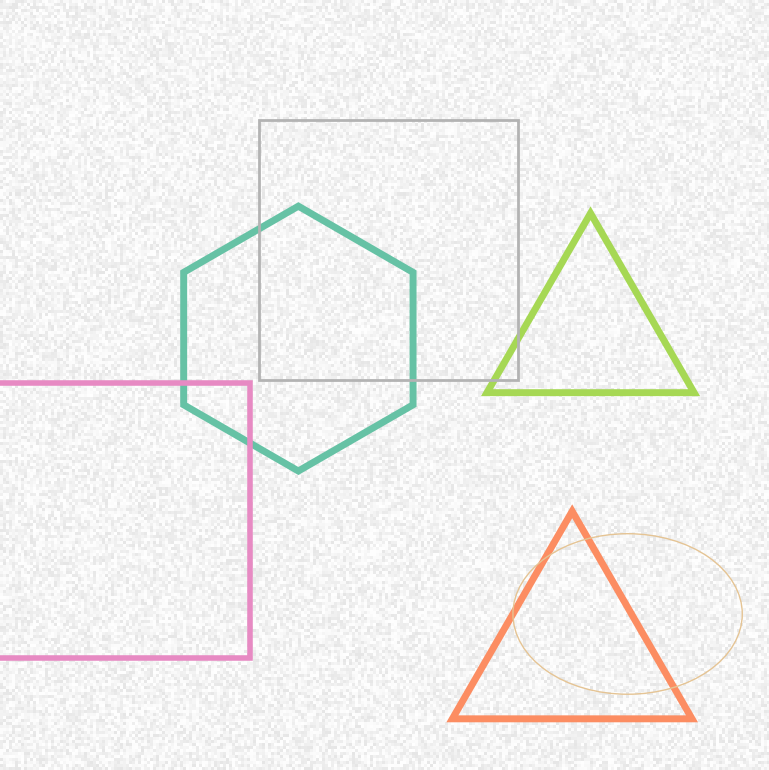[{"shape": "hexagon", "thickness": 2.5, "radius": 0.86, "center": [0.387, 0.56]}, {"shape": "triangle", "thickness": 2.5, "radius": 0.9, "center": [0.743, 0.156]}, {"shape": "square", "thickness": 2, "radius": 0.89, "center": [0.146, 0.324]}, {"shape": "triangle", "thickness": 2.5, "radius": 0.78, "center": [0.767, 0.568]}, {"shape": "oval", "thickness": 0.5, "radius": 0.74, "center": [0.815, 0.203]}, {"shape": "square", "thickness": 1, "radius": 0.84, "center": [0.505, 0.675]}]